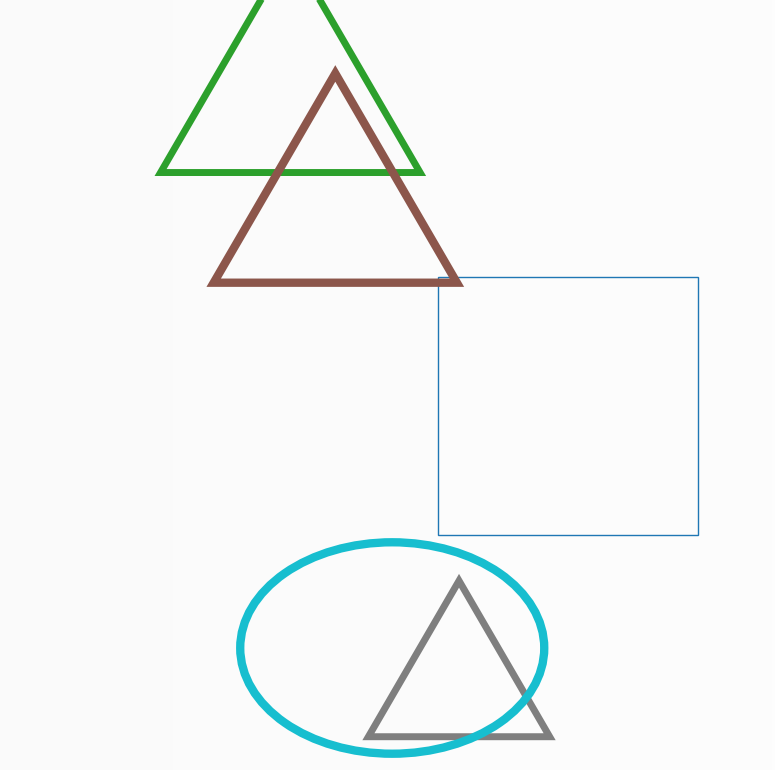[{"shape": "square", "thickness": 0.5, "radius": 0.84, "center": [0.733, 0.473]}, {"shape": "triangle", "thickness": 2.5, "radius": 0.97, "center": [0.375, 0.873]}, {"shape": "triangle", "thickness": 3, "radius": 0.91, "center": [0.433, 0.723]}, {"shape": "triangle", "thickness": 2.5, "radius": 0.68, "center": [0.592, 0.111]}, {"shape": "oval", "thickness": 3, "radius": 0.98, "center": [0.506, 0.158]}]